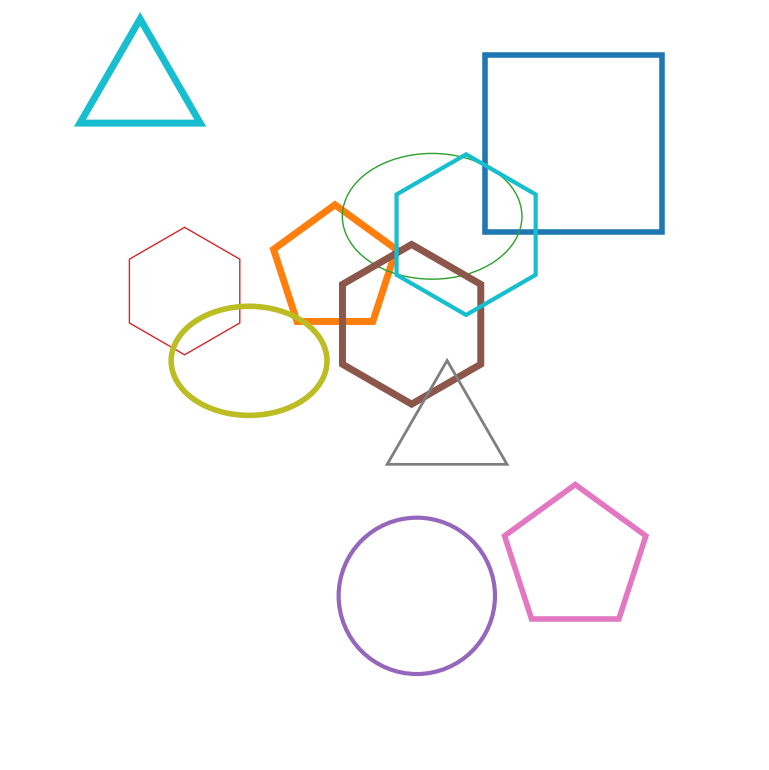[{"shape": "square", "thickness": 2, "radius": 0.58, "center": [0.744, 0.814]}, {"shape": "pentagon", "thickness": 2.5, "radius": 0.42, "center": [0.435, 0.65]}, {"shape": "oval", "thickness": 0.5, "radius": 0.58, "center": [0.561, 0.719]}, {"shape": "hexagon", "thickness": 0.5, "radius": 0.41, "center": [0.24, 0.622]}, {"shape": "circle", "thickness": 1.5, "radius": 0.51, "center": [0.541, 0.226]}, {"shape": "hexagon", "thickness": 2.5, "radius": 0.52, "center": [0.535, 0.579]}, {"shape": "pentagon", "thickness": 2, "radius": 0.48, "center": [0.747, 0.274]}, {"shape": "triangle", "thickness": 1, "radius": 0.45, "center": [0.581, 0.442]}, {"shape": "oval", "thickness": 2, "radius": 0.51, "center": [0.323, 0.531]}, {"shape": "hexagon", "thickness": 1.5, "radius": 0.52, "center": [0.605, 0.695]}, {"shape": "triangle", "thickness": 2.5, "radius": 0.45, "center": [0.182, 0.885]}]